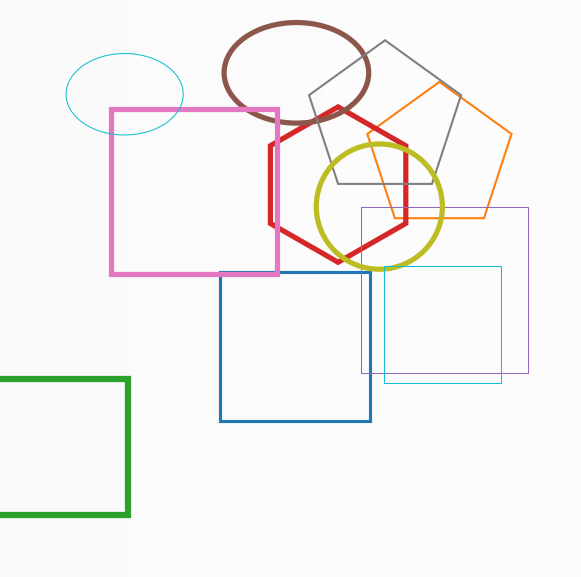[{"shape": "square", "thickness": 1.5, "radius": 0.65, "center": [0.508, 0.399]}, {"shape": "pentagon", "thickness": 1, "radius": 0.65, "center": [0.756, 0.727]}, {"shape": "square", "thickness": 3, "radius": 0.59, "center": [0.103, 0.225]}, {"shape": "hexagon", "thickness": 2.5, "radius": 0.67, "center": [0.582, 0.68]}, {"shape": "square", "thickness": 0.5, "radius": 0.72, "center": [0.764, 0.497]}, {"shape": "oval", "thickness": 2.5, "radius": 0.62, "center": [0.51, 0.873]}, {"shape": "square", "thickness": 2.5, "radius": 0.71, "center": [0.333, 0.667]}, {"shape": "pentagon", "thickness": 1, "radius": 0.69, "center": [0.662, 0.792]}, {"shape": "circle", "thickness": 2.5, "radius": 0.54, "center": [0.653, 0.641]}, {"shape": "oval", "thickness": 0.5, "radius": 0.5, "center": [0.214, 0.836]}, {"shape": "square", "thickness": 0.5, "radius": 0.5, "center": [0.761, 0.437]}]